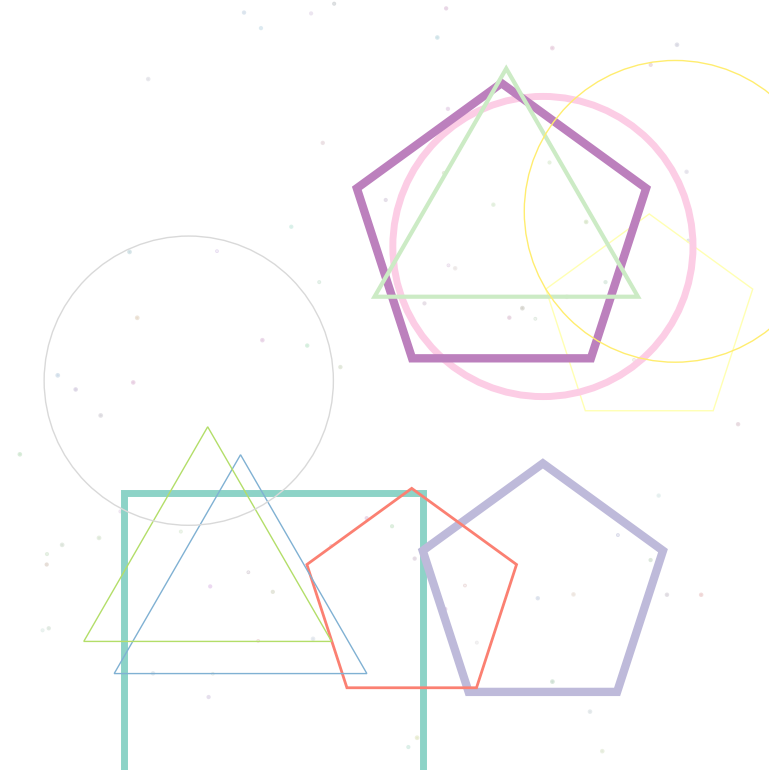[{"shape": "square", "thickness": 2.5, "radius": 0.97, "center": [0.355, 0.166]}, {"shape": "pentagon", "thickness": 0.5, "radius": 0.71, "center": [0.843, 0.581]}, {"shape": "pentagon", "thickness": 3, "radius": 0.82, "center": [0.705, 0.234]}, {"shape": "pentagon", "thickness": 1, "radius": 0.72, "center": [0.535, 0.223]}, {"shape": "triangle", "thickness": 0.5, "radius": 0.95, "center": [0.312, 0.22]}, {"shape": "triangle", "thickness": 0.5, "radius": 0.93, "center": [0.27, 0.26]}, {"shape": "circle", "thickness": 2.5, "radius": 0.97, "center": [0.705, 0.68]}, {"shape": "circle", "thickness": 0.5, "radius": 0.94, "center": [0.245, 0.506]}, {"shape": "pentagon", "thickness": 3, "radius": 0.99, "center": [0.651, 0.694]}, {"shape": "triangle", "thickness": 1.5, "radius": 0.99, "center": [0.657, 0.713]}, {"shape": "circle", "thickness": 0.5, "radius": 0.98, "center": [0.877, 0.726]}]